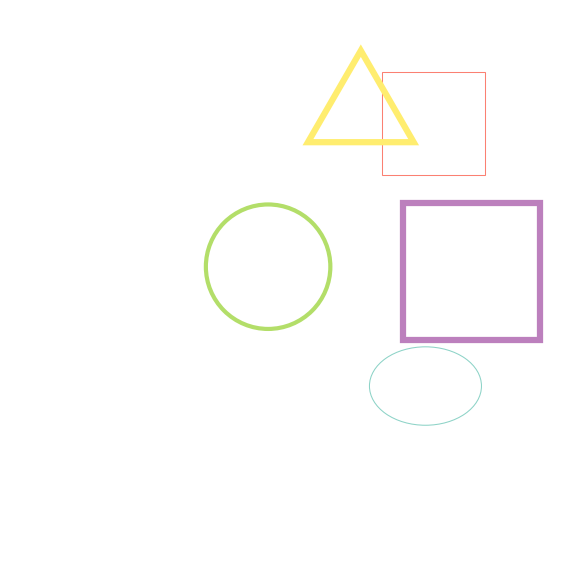[{"shape": "oval", "thickness": 0.5, "radius": 0.48, "center": [0.737, 0.331]}, {"shape": "square", "thickness": 0.5, "radius": 0.45, "center": [0.75, 0.786]}, {"shape": "circle", "thickness": 2, "radius": 0.54, "center": [0.464, 0.537]}, {"shape": "square", "thickness": 3, "radius": 0.59, "center": [0.816, 0.529]}, {"shape": "triangle", "thickness": 3, "radius": 0.53, "center": [0.625, 0.806]}]